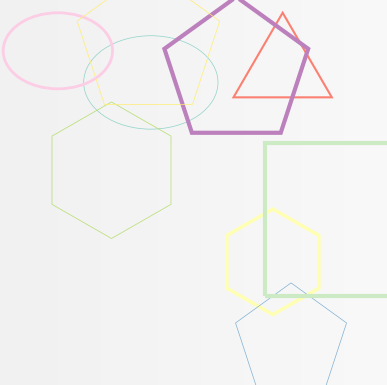[{"shape": "oval", "thickness": 0.5, "radius": 0.87, "center": [0.389, 0.786]}, {"shape": "hexagon", "thickness": 2.5, "radius": 0.69, "center": [0.704, 0.32]}, {"shape": "triangle", "thickness": 1.5, "radius": 0.73, "center": [0.729, 0.82]}, {"shape": "pentagon", "thickness": 0.5, "radius": 0.75, "center": [0.751, 0.115]}, {"shape": "hexagon", "thickness": 0.5, "radius": 0.89, "center": [0.288, 0.558]}, {"shape": "oval", "thickness": 2, "radius": 0.71, "center": [0.149, 0.868]}, {"shape": "pentagon", "thickness": 3, "radius": 0.98, "center": [0.61, 0.813]}, {"shape": "square", "thickness": 3, "radius": 0.99, "center": [0.882, 0.43]}, {"shape": "pentagon", "thickness": 0.5, "radius": 0.97, "center": [0.383, 0.885]}]